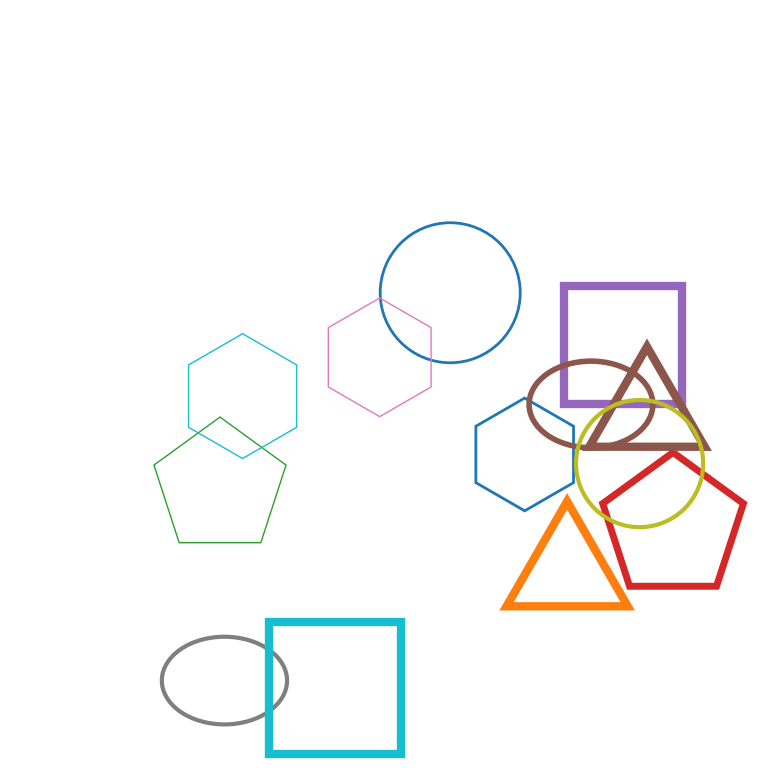[{"shape": "hexagon", "thickness": 1, "radius": 0.37, "center": [0.681, 0.41]}, {"shape": "circle", "thickness": 1, "radius": 0.45, "center": [0.585, 0.62]}, {"shape": "triangle", "thickness": 3, "radius": 0.45, "center": [0.737, 0.258]}, {"shape": "pentagon", "thickness": 0.5, "radius": 0.45, "center": [0.286, 0.368]}, {"shape": "pentagon", "thickness": 2.5, "radius": 0.48, "center": [0.874, 0.316]}, {"shape": "square", "thickness": 3, "radius": 0.38, "center": [0.81, 0.552]}, {"shape": "oval", "thickness": 2, "radius": 0.4, "center": [0.767, 0.475]}, {"shape": "triangle", "thickness": 3, "radius": 0.43, "center": [0.84, 0.463]}, {"shape": "hexagon", "thickness": 0.5, "radius": 0.39, "center": [0.493, 0.536]}, {"shape": "oval", "thickness": 1.5, "radius": 0.41, "center": [0.291, 0.116]}, {"shape": "circle", "thickness": 1.5, "radius": 0.41, "center": [0.831, 0.398]}, {"shape": "square", "thickness": 3, "radius": 0.43, "center": [0.435, 0.107]}, {"shape": "hexagon", "thickness": 0.5, "radius": 0.41, "center": [0.315, 0.486]}]